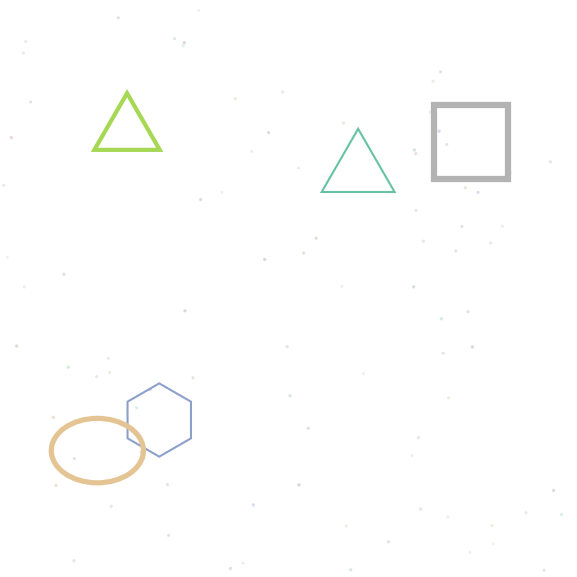[{"shape": "triangle", "thickness": 1, "radius": 0.36, "center": [0.62, 0.703]}, {"shape": "hexagon", "thickness": 1, "radius": 0.32, "center": [0.276, 0.272]}, {"shape": "triangle", "thickness": 2, "radius": 0.33, "center": [0.22, 0.772]}, {"shape": "oval", "thickness": 2.5, "radius": 0.4, "center": [0.169, 0.219]}, {"shape": "square", "thickness": 3, "radius": 0.32, "center": [0.816, 0.753]}]